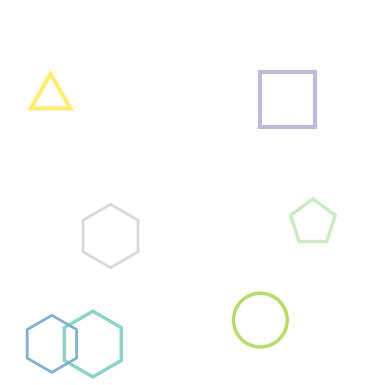[{"shape": "hexagon", "thickness": 2.5, "radius": 0.43, "center": [0.241, 0.106]}, {"shape": "square", "thickness": 3, "radius": 0.35, "center": [0.747, 0.742]}, {"shape": "hexagon", "thickness": 2, "radius": 0.37, "center": [0.135, 0.107]}, {"shape": "circle", "thickness": 2.5, "radius": 0.35, "center": [0.676, 0.169]}, {"shape": "hexagon", "thickness": 2, "radius": 0.41, "center": [0.287, 0.387]}, {"shape": "pentagon", "thickness": 2.5, "radius": 0.3, "center": [0.813, 0.422]}, {"shape": "triangle", "thickness": 3, "radius": 0.3, "center": [0.131, 0.748]}]